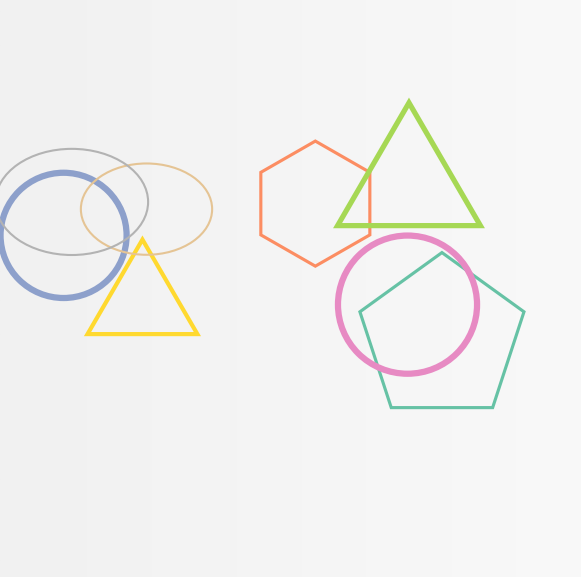[{"shape": "pentagon", "thickness": 1.5, "radius": 0.74, "center": [0.76, 0.413]}, {"shape": "hexagon", "thickness": 1.5, "radius": 0.54, "center": [0.543, 0.647]}, {"shape": "circle", "thickness": 3, "radius": 0.54, "center": [0.109, 0.592]}, {"shape": "circle", "thickness": 3, "radius": 0.6, "center": [0.701, 0.472]}, {"shape": "triangle", "thickness": 2.5, "radius": 0.71, "center": [0.704, 0.679]}, {"shape": "triangle", "thickness": 2, "radius": 0.55, "center": [0.245, 0.475]}, {"shape": "oval", "thickness": 1, "radius": 0.56, "center": [0.252, 0.637]}, {"shape": "oval", "thickness": 1, "radius": 0.66, "center": [0.124, 0.649]}]